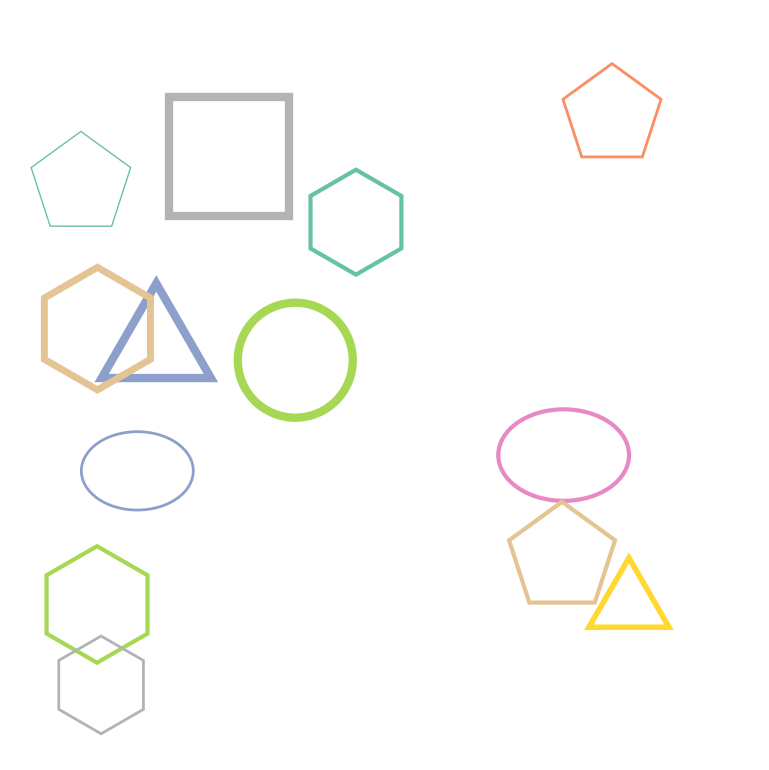[{"shape": "pentagon", "thickness": 0.5, "radius": 0.34, "center": [0.105, 0.761]}, {"shape": "hexagon", "thickness": 1.5, "radius": 0.34, "center": [0.462, 0.711]}, {"shape": "pentagon", "thickness": 1, "radius": 0.33, "center": [0.795, 0.85]}, {"shape": "triangle", "thickness": 3, "radius": 0.41, "center": [0.203, 0.55]}, {"shape": "oval", "thickness": 1, "radius": 0.36, "center": [0.178, 0.388]}, {"shape": "oval", "thickness": 1.5, "radius": 0.42, "center": [0.732, 0.409]}, {"shape": "hexagon", "thickness": 1.5, "radius": 0.38, "center": [0.126, 0.215]}, {"shape": "circle", "thickness": 3, "radius": 0.37, "center": [0.384, 0.532]}, {"shape": "triangle", "thickness": 2, "radius": 0.3, "center": [0.817, 0.215]}, {"shape": "hexagon", "thickness": 2.5, "radius": 0.4, "center": [0.127, 0.573]}, {"shape": "pentagon", "thickness": 1.5, "radius": 0.36, "center": [0.73, 0.276]}, {"shape": "hexagon", "thickness": 1, "radius": 0.32, "center": [0.131, 0.111]}, {"shape": "square", "thickness": 3, "radius": 0.39, "center": [0.297, 0.797]}]